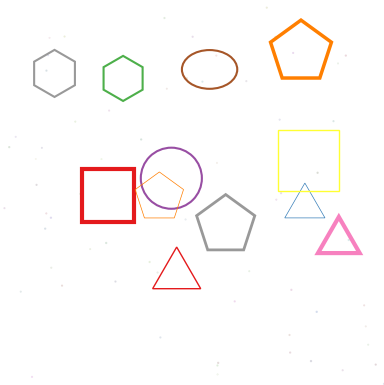[{"shape": "triangle", "thickness": 1, "radius": 0.36, "center": [0.459, 0.286]}, {"shape": "square", "thickness": 3, "radius": 0.34, "center": [0.28, 0.492]}, {"shape": "triangle", "thickness": 0.5, "radius": 0.3, "center": [0.792, 0.464]}, {"shape": "hexagon", "thickness": 1.5, "radius": 0.29, "center": [0.32, 0.796]}, {"shape": "circle", "thickness": 1.5, "radius": 0.4, "center": [0.445, 0.537]}, {"shape": "pentagon", "thickness": 0.5, "radius": 0.33, "center": [0.414, 0.487]}, {"shape": "pentagon", "thickness": 2.5, "radius": 0.42, "center": [0.782, 0.865]}, {"shape": "square", "thickness": 1, "radius": 0.4, "center": [0.802, 0.584]}, {"shape": "oval", "thickness": 1.5, "radius": 0.36, "center": [0.544, 0.82]}, {"shape": "triangle", "thickness": 3, "radius": 0.31, "center": [0.88, 0.374]}, {"shape": "pentagon", "thickness": 2, "radius": 0.4, "center": [0.586, 0.415]}, {"shape": "hexagon", "thickness": 1.5, "radius": 0.31, "center": [0.142, 0.809]}]